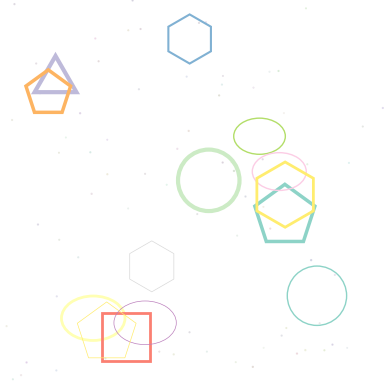[{"shape": "circle", "thickness": 1, "radius": 0.39, "center": [0.823, 0.232]}, {"shape": "pentagon", "thickness": 2.5, "radius": 0.41, "center": [0.74, 0.439]}, {"shape": "oval", "thickness": 2, "radius": 0.41, "center": [0.242, 0.173]}, {"shape": "triangle", "thickness": 3, "radius": 0.31, "center": [0.144, 0.792]}, {"shape": "square", "thickness": 2, "radius": 0.31, "center": [0.327, 0.125]}, {"shape": "hexagon", "thickness": 1.5, "radius": 0.32, "center": [0.493, 0.899]}, {"shape": "pentagon", "thickness": 2.5, "radius": 0.3, "center": [0.125, 0.758]}, {"shape": "oval", "thickness": 1, "radius": 0.34, "center": [0.674, 0.646]}, {"shape": "oval", "thickness": 1, "radius": 0.35, "center": [0.725, 0.554]}, {"shape": "hexagon", "thickness": 0.5, "radius": 0.33, "center": [0.394, 0.308]}, {"shape": "oval", "thickness": 0.5, "radius": 0.41, "center": [0.377, 0.162]}, {"shape": "circle", "thickness": 3, "radius": 0.4, "center": [0.542, 0.532]}, {"shape": "hexagon", "thickness": 2, "radius": 0.42, "center": [0.741, 0.495]}, {"shape": "pentagon", "thickness": 0.5, "radius": 0.4, "center": [0.277, 0.136]}]